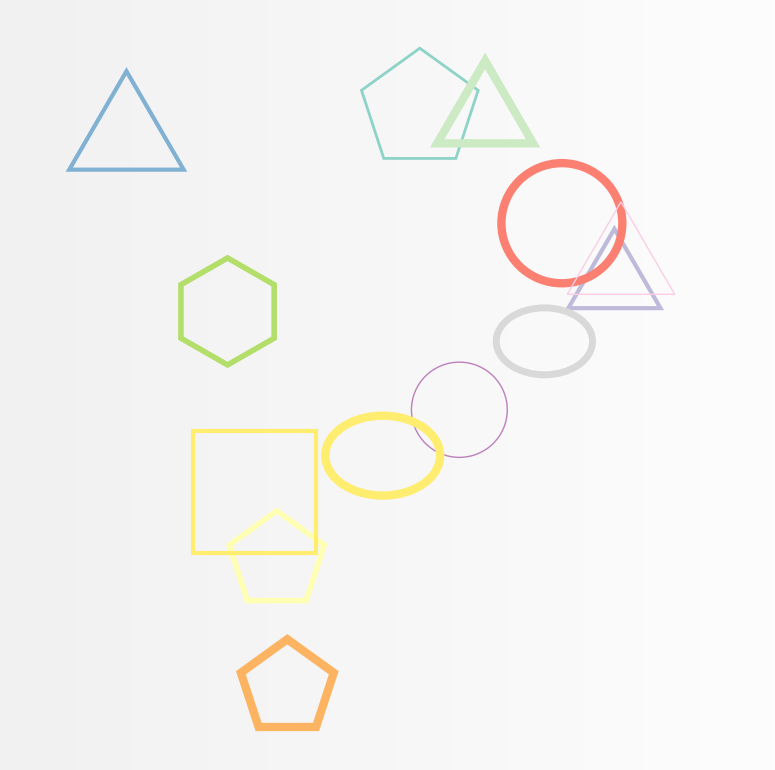[{"shape": "pentagon", "thickness": 1, "radius": 0.4, "center": [0.542, 0.858]}, {"shape": "pentagon", "thickness": 2, "radius": 0.32, "center": [0.357, 0.272]}, {"shape": "triangle", "thickness": 1.5, "radius": 0.34, "center": [0.793, 0.634]}, {"shape": "circle", "thickness": 3, "radius": 0.39, "center": [0.725, 0.71]}, {"shape": "triangle", "thickness": 1.5, "radius": 0.43, "center": [0.163, 0.822]}, {"shape": "pentagon", "thickness": 3, "radius": 0.32, "center": [0.371, 0.107]}, {"shape": "hexagon", "thickness": 2, "radius": 0.35, "center": [0.294, 0.596]}, {"shape": "triangle", "thickness": 0.5, "radius": 0.4, "center": [0.801, 0.658]}, {"shape": "oval", "thickness": 2.5, "radius": 0.31, "center": [0.702, 0.557]}, {"shape": "circle", "thickness": 0.5, "radius": 0.31, "center": [0.593, 0.468]}, {"shape": "triangle", "thickness": 3, "radius": 0.36, "center": [0.626, 0.85]}, {"shape": "square", "thickness": 1.5, "radius": 0.4, "center": [0.329, 0.361]}, {"shape": "oval", "thickness": 3, "radius": 0.37, "center": [0.494, 0.408]}]